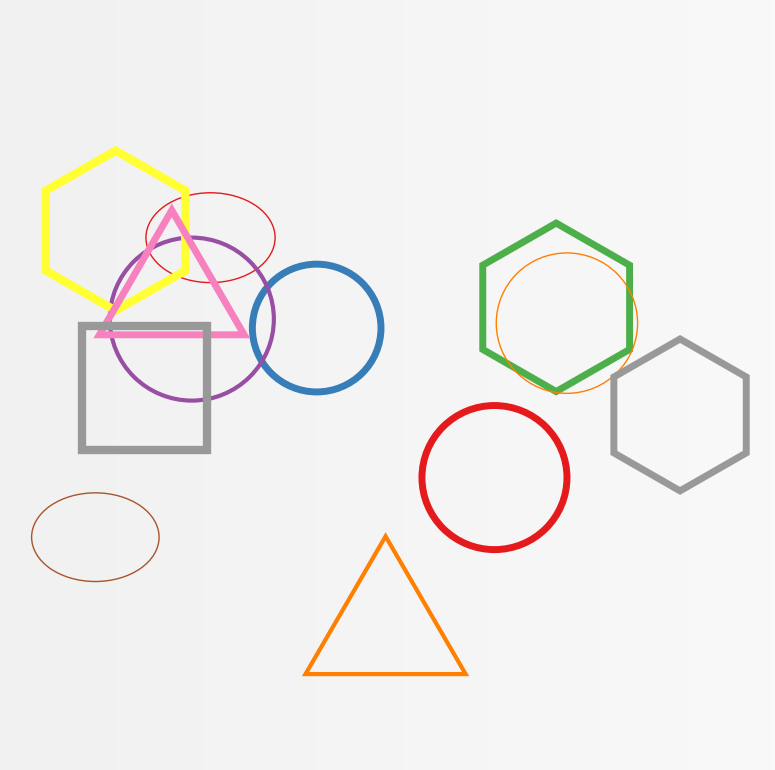[{"shape": "circle", "thickness": 2.5, "radius": 0.47, "center": [0.638, 0.38]}, {"shape": "oval", "thickness": 0.5, "radius": 0.42, "center": [0.272, 0.691]}, {"shape": "circle", "thickness": 2.5, "radius": 0.41, "center": [0.409, 0.574]}, {"shape": "hexagon", "thickness": 2.5, "radius": 0.55, "center": [0.718, 0.601]}, {"shape": "circle", "thickness": 1.5, "radius": 0.53, "center": [0.248, 0.586]}, {"shape": "circle", "thickness": 0.5, "radius": 0.46, "center": [0.732, 0.58]}, {"shape": "triangle", "thickness": 1.5, "radius": 0.6, "center": [0.498, 0.184]}, {"shape": "hexagon", "thickness": 3, "radius": 0.52, "center": [0.149, 0.7]}, {"shape": "oval", "thickness": 0.5, "radius": 0.41, "center": [0.123, 0.302]}, {"shape": "triangle", "thickness": 2.5, "radius": 0.54, "center": [0.222, 0.619]}, {"shape": "hexagon", "thickness": 2.5, "radius": 0.49, "center": [0.877, 0.461]}, {"shape": "square", "thickness": 3, "radius": 0.4, "center": [0.187, 0.496]}]